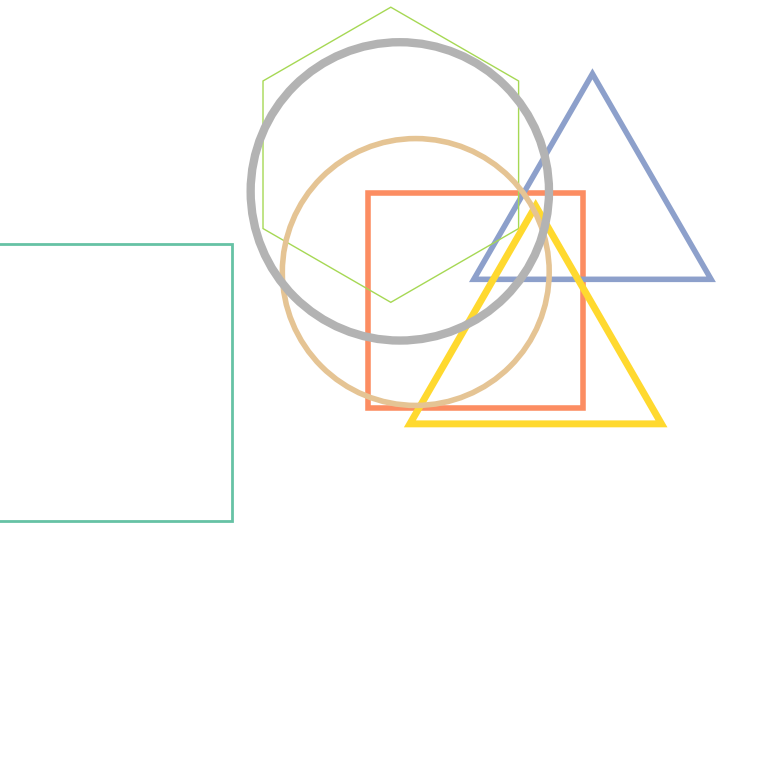[{"shape": "square", "thickness": 1, "radius": 0.9, "center": [0.122, 0.503]}, {"shape": "square", "thickness": 2, "radius": 0.7, "center": [0.617, 0.61]}, {"shape": "triangle", "thickness": 2, "radius": 0.89, "center": [0.769, 0.726]}, {"shape": "hexagon", "thickness": 0.5, "radius": 0.96, "center": [0.508, 0.799]}, {"shape": "triangle", "thickness": 2.5, "radius": 0.94, "center": [0.696, 0.544]}, {"shape": "circle", "thickness": 2, "radius": 0.87, "center": [0.54, 0.647]}, {"shape": "circle", "thickness": 3, "radius": 0.97, "center": [0.519, 0.751]}]